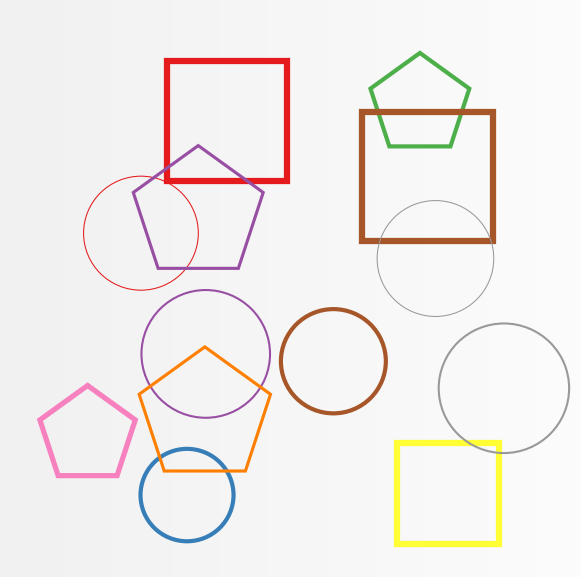[{"shape": "circle", "thickness": 0.5, "radius": 0.49, "center": [0.243, 0.595]}, {"shape": "square", "thickness": 3, "radius": 0.52, "center": [0.391, 0.79]}, {"shape": "circle", "thickness": 2, "radius": 0.4, "center": [0.322, 0.142]}, {"shape": "pentagon", "thickness": 2, "radius": 0.45, "center": [0.722, 0.818]}, {"shape": "circle", "thickness": 1, "radius": 0.55, "center": [0.354, 0.386]}, {"shape": "pentagon", "thickness": 1.5, "radius": 0.59, "center": [0.341, 0.63]}, {"shape": "pentagon", "thickness": 1.5, "radius": 0.59, "center": [0.352, 0.28]}, {"shape": "square", "thickness": 3, "radius": 0.44, "center": [0.771, 0.144]}, {"shape": "circle", "thickness": 2, "radius": 0.45, "center": [0.574, 0.374]}, {"shape": "square", "thickness": 3, "radius": 0.56, "center": [0.735, 0.693]}, {"shape": "pentagon", "thickness": 2.5, "radius": 0.43, "center": [0.151, 0.245]}, {"shape": "circle", "thickness": 1, "radius": 0.56, "center": [0.867, 0.327]}, {"shape": "circle", "thickness": 0.5, "radius": 0.5, "center": [0.749, 0.551]}]